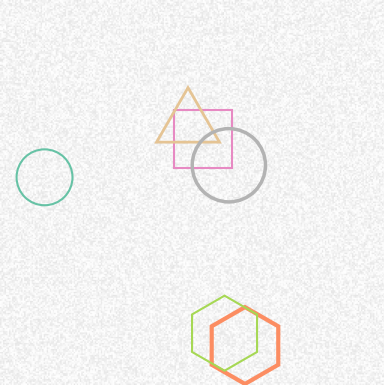[{"shape": "circle", "thickness": 1.5, "radius": 0.36, "center": [0.116, 0.539]}, {"shape": "hexagon", "thickness": 3, "radius": 0.5, "center": [0.636, 0.103]}, {"shape": "square", "thickness": 1.5, "radius": 0.38, "center": [0.527, 0.638]}, {"shape": "hexagon", "thickness": 1.5, "radius": 0.49, "center": [0.583, 0.135]}, {"shape": "triangle", "thickness": 2, "radius": 0.47, "center": [0.488, 0.678]}, {"shape": "circle", "thickness": 2.5, "radius": 0.48, "center": [0.594, 0.571]}]